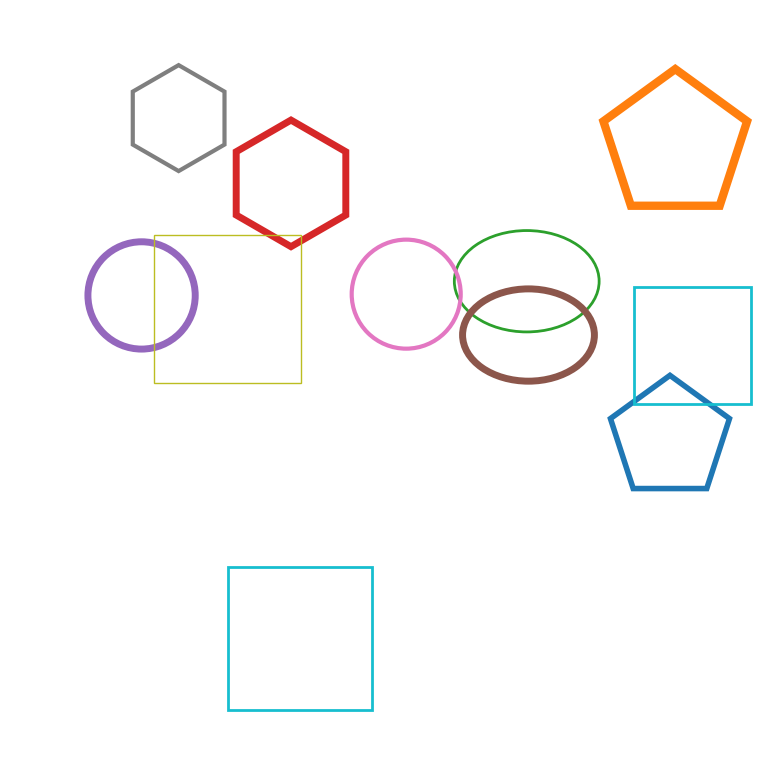[{"shape": "pentagon", "thickness": 2, "radius": 0.41, "center": [0.87, 0.431]}, {"shape": "pentagon", "thickness": 3, "radius": 0.49, "center": [0.877, 0.812]}, {"shape": "oval", "thickness": 1, "radius": 0.47, "center": [0.684, 0.635]}, {"shape": "hexagon", "thickness": 2.5, "radius": 0.41, "center": [0.378, 0.762]}, {"shape": "circle", "thickness": 2.5, "radius": 0.35, "center": [0.184, 0.616]}, {"shape": "oval", "thickness": 2.5, "radius": 0.43, "center": [0.686, 0.565]}, {"shape": "circle", "thickness": 1.5, "radius": 0.35, "center": [0.528, 0.618]}, {"shape": "hexagon", "thickness": 1.5, "radius": 0.34, "center": [0.232, 0.847]}, {"shape": "square", "thickness": 0.5, "radius": 0.48, "center": [0.295, 0.598]}, {"shape": "square", "thickness": 1, "radius": 0.38, "center": [0.9, 0.552]}, {"shape": "square", "thickness": 1, "radius": 0.47, "center": [0.389, 0.171]}]